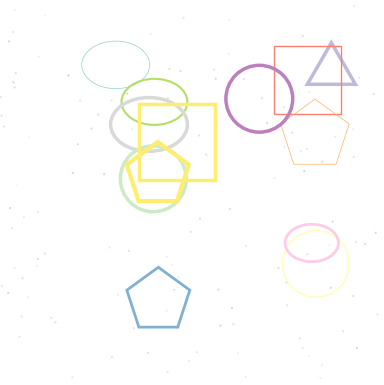[{"shape": "oval", "thickness": 0.5, "radius": 0.44, "center": [0.301, 0.831]}, {"shape": "circle", "thickness": 1, "radius": 0.43, "center": [0.82, 0.314]}, {"shape": "triangle", "thickness": 2.5, "radius": 0.36, "center": [0.861, 0.817]}, {"shape": "square", "thickness": 1, "radius": 0.44, "center": [0.798, 0.793]}, {"shape": "pentagon", "thickness": 2, "radius": 0.43, "center": [0.411, 0.22]}, {"shape": "pentagon", "thickness": 0.5, "radius": 0.47, "center": [0.818, 0.649]}, {"shape": "oval", "thickness": 1.5, "radius": 0.43, "center": [0.401, 0.735]}, {"shape": "oval", "thickness": 2, "radius": 0.35, "center": [0.81, 0.369]}, {"shape": "oval", "thickness": 2.5, "radius": 0.5, "center": [0.387, 0.677]}, {"shape": "circle", "thickness": 2.5, "radius": 0.43, "center": [0.674, 0.744]}, {"shape": "circle", "thickness": 2.5, "radius": 0.43, "center": [0.398, 0.536]}, {"shape": "pentagon", "thickness": 3, "radius": 0.42, "center": [0.41, 0.546]}, {"shape": "square", "thickness": 2.5, "radius": 0.49, "center": [0.46, 0.63]}]